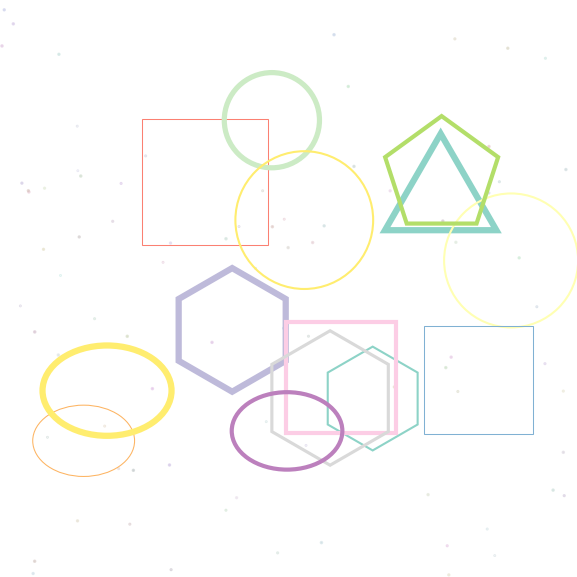[{"shape": "triangle", "thickness": 3, "radius": 0.56, "center": [0.763, 0.656]}, {"shape": "hexagon", "thickness": 1, "radius": 0.45, "center": [0.645, 0.309]}, {"shape": "circle", "thickness": 1, "radius": 0.58, "center": [0.885, 0.548]}, {"shape": "hexagon", "thickness": 3, "radius": 0.54, "center": [0.402, 0.428]}, {"shape": "square", "thickness": 0.5, "radius": 0.55, "center": [0.355, 0.684]}, {"shape": "square", "thickness": 0.5, "radius": 0.47, "center": [0.829, 0.341]}, {"shape": "oval", "thickness": 0.5, "radius": 0.44, "center": [0.145, 0.236]}, {"shape": "pentagon", "thickness": 2, "radius": 0.51, "center": [0.765, 0.695]}, {"shape": "square", "thickness": 2, "radius": 0.48, "center": [0.591, 0.346]}, {"shape": "hexagon", "thickness": 1.5, "radius": 0.58, "center": [0.572, 0.31]}, {"shape": "oval", "thickness": 2, "radius": 0.48, "center": [0.497, 0.253]}, {"shape": "circle", "thickness": 2.5, "radius": 0.41, "center": [0.471, 0.791]}, {"shape": "oval", "thickness": 3, "radius": 0.56, "center": [0.185, 0.323]}, {"shape": "circle", "thickness": 1, "radius": 0.6, "center": [0.527, 0.618]}]